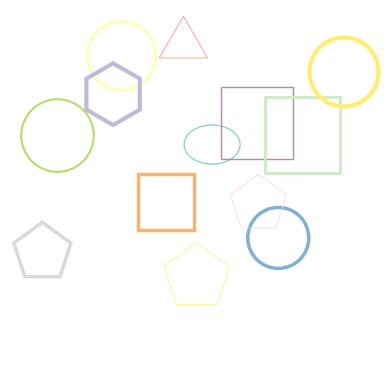[{"shape": "oval", "thickness": 1, "radius": 0.36, "center": [0.551, 0.624]}, {"shape": "circle", "thickness": 2, "radius": 0.44, "center": [0.315, 0.855]}, {"shape": "hexagon", "thickness": 3, "radius": 0.4, "center": [0.294, 0.755]}, {"shape": "triangle", "thickness": 0.5, "radius": 0.36, "center": [0.476, 0.886]}, {"shape": "circle", "thickness": 2.5, "radius": 0.4, "center": [0.723, 0.382]}, {"shape": "square", "thickness": 2.5, "radius": 0.36, "center": [0.431, 0.475]}, {"shape": "circle", "thickness": 1.5, "radius": 0.47, "center": [0.149, 0.648]}, {"shape": "pentagon", "thickness": 0.5, "radius": 0.38, "center": [0.671, 0.47]}, {"shape": "pentagon", "thickness": 2.5, "radius": 0.39, "center": [0.11, 0.345]}, {"shape": "square", "thickness": 1, "radius": 0.47, "center": [0.668, 0.68]}, {"shape": "square", "thickness": 2, "radius": 0.49, "center": [0.786, 0.649]}, {"shape": "circle", "thickness": 3, "radius": 0.45, "center": [0.893, 0.813]}, {"shape": "pentagon", "thickness": 0.5, "radius": 0.45, "center": [0.511, 0.281]}]